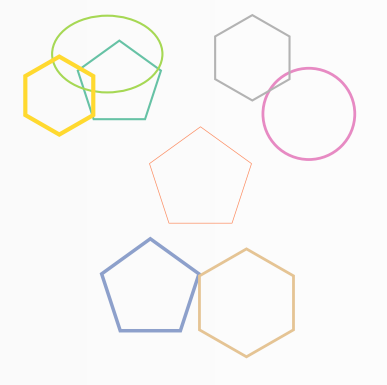[{"shape": "pentagon", "thickness": 1.5, "radius": 0.56, "center": [0.308, 0.782]}, {"shape": "pentagon", "thickness": 0.5, "radius": 0.69, "center": [0.517, 0.532]}, {"shape": "pentagon", "thickness": 2.5, "radius": 0.66, "center": [0.388, 0.248]}, {"shape": "circle", "thickness": 2, "radius": 0.59, "center": [0.797, 0.704]}, {"shape": "oval", "thickness": 1.5, "radius": 0.71, "center": [0.277, 0.86]}, {"shape": "hexagon", "thickness": 3, "radius": 0.51, "center": [0.153, 0.752]}, {"shape": "hexagon", "thickness": 2, "radius": 0.7, "center": [0.636, 0.213]}, {"shape": "hexagon", "thickness": 1.5, "radius": 0.55, "center": [0.651, 0.85]}]